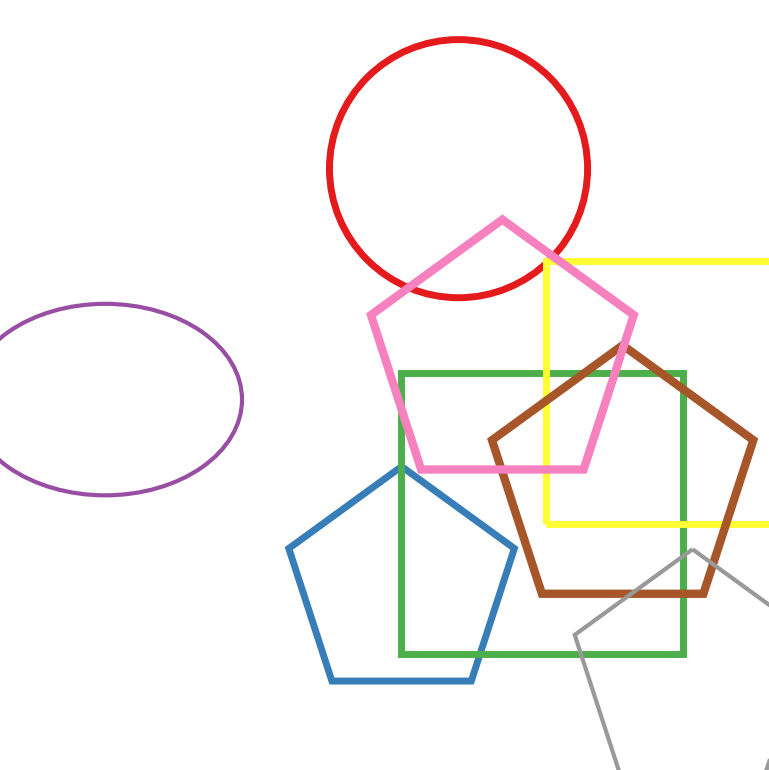[{"shape": "circle", "thickness": 2.5, "radius": 0.84, "center": [0.596, 0.781]}, {"shape": "pentagon", "thickness": 2.5, "radius": 0.77, "center": [0.522, 0.24]}, {"shape": "square", "thickness": 2.5, "radius": 0.91, "center": [0.704, 0.333]}, {"shape": "oval", "thickness": 1.5, "radius": 0.89, "center": [0.137, 0.481]}, {"shape": "square", "thickness": 2.5, "radius": 0.85, "center": [0.88, 0.49]}, {"shape": "pentagon", "thickness": 3, "radius": 0.89, "center": [0.809, 0.373]}, {"shape": "pentagon", "thickness": 3, "radius": 0.9, "center": [0.652, 0.535]}, {"shape": "pentagon", "thickness": 1.5, "radius": 0.8, "center": [0.899, 0.126]}]